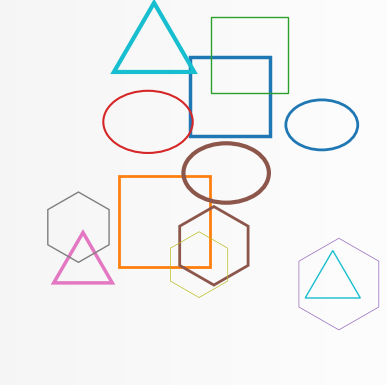[{"shape": "square", "thickness": 2.5, "radius": 0.51, "center": [0.594, 0.749]}, {"shape": "oval", "thickness": 2, "radius": 0.46, "center": [0.83, 0.676]}, {"shape": "square", "thickness": 2, "radius": 0.59, "center": [0.424, 0.425]}, {"shape": "square", "thickness": 1, "radius": 0.49, "center": [0.644, 0.857]}, {"shape": "oval", "thickness": 1.5, "radius": 0.58, "center": [0.382, 0.683]}, {"shape": "hexagon", "thickness": 0.5, "radius": 0.6, "center": [0.874, 0.262]}, {"shape": "oval", "thickness": 3, "radius": 0.55, "center": [0.584, 0.551]}, {"shape": "hexagon", "thickness": 2, "radius": 0.51, "center": [0.552, 0.362]}, {"shape": "triangle", "thickness": 2.5, "radius": 0.44, "center": [0.214, 0.309]}, {"shape": "hexagon", "thickness": 1, "radius": 0.46, "center": [0.202, 0.41]}, {"shape": "hexagon", "thickness": 0.5, "radius": 0.43, "center": [0.514, 0.313]}, {"shape": "triangle", "thickness": 1, "radius": 0.41, "center": [0.859, 0.267]}, {"shape": "triangle", "thickness": 3, "radius": 0.6, "center": [0.398, 0.873]}]